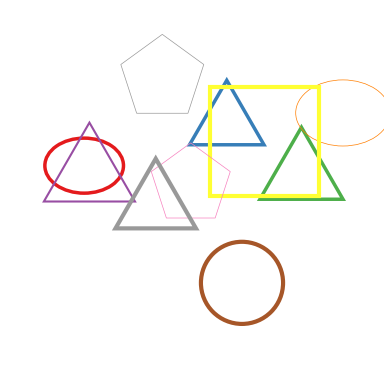[{"shape": "oval", "thickness": 2.5, "radius": 0.51, "center": [0.219, 0.57]}, {"shape": "triangle", "thickness": 2.5, "radius": 0.56, "center": [0.589, 0.68]}, {"shape": "triangle", "thickness": 2.5, "radius": 0.62, "center": [0.783, 0.545]}, {"shape": "triangle", "thickness": 1.5, "radius": 0.68, "center": [0.232, 0.545]}, {"shape": "oval", "thickness": 0.5, "radius": 0.61, "center": [0.891, 0.707]}, {"shape": "square", "thickness": 3, "radius": 0.71, "center": [0.688, 0.632]}, {"shape": "circle", "thickness": 3, "radius": 0.53, "center": [0.629, 0.265]}, {"shape": "pentagon", "thickness": 0.5, "radius": 0.54, "center": [0.496, 0.521]}, {"shape": "pentagon", "thickness": 0.5, "radius": 0.57, "center": [0.422, 0.797]}, {"shape": "triangle", "thickness": 3, "radius": 0.6, "center": [0.404, 0.467]}]